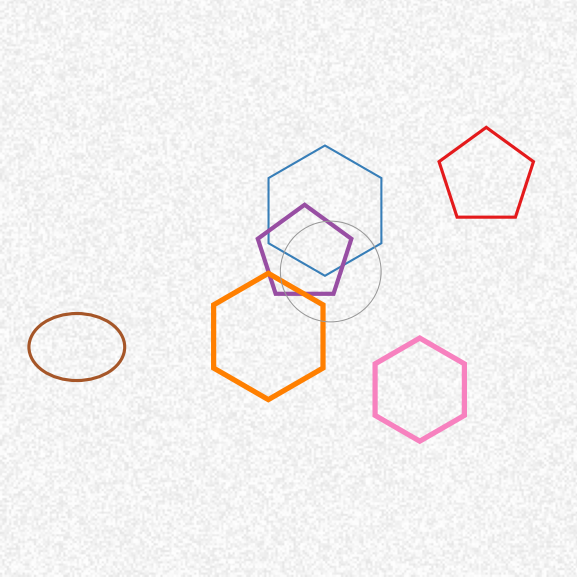[{"shape": "pentagon", "thickness": 1.5, "radius": 0.43, "center": [0.842, 0.693]}, {"shape": "hexagon", "thickness": 1, "radius": 0.56, "center": [0.563, 0.634]}, {"shape": "pentagon", "thickness": 2, "radius": 0.43, "center": [0.527, 0.559]}, {"shape": "hexagon", "thickness": 2.5, "radius": 0.55, "center": [0.465, 0.417]}, {"shape": "oval", "thickness": 1.5, "radius": 0.41, "center": [0.133, 0.398]}, {"shape": "hexagon", "thickness": 2.5, "radius": 0.45, "center": [0.727, 0.324]}, {"shape": "circle", "thickness": 0.5, "radius": 0.44, "center": [0.573, 0.529]}]